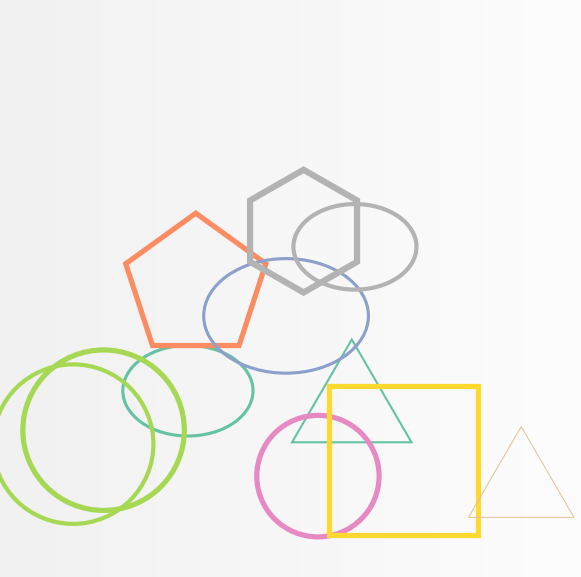[{"shape": "oval", "thickness": 1.5, "radius": 0.56, "center": [0.323, 0.323]}, {"shape": "triangle", "thickness": 1, "radius": 0.59, "center": [0.605, 0.293]}, {"shape": "pentagon", "thickness": 2.5, "radius": 0.63, "center": [0.337, 0.503]}, {"shape": "oval", "thickness": 1.5, "radius": 0.71, "center": [0.492, 0.452]}, {"shape": "circle", "thickness": 2.5, "radius": 0.53, "center": [0.547, 0.175]}, {"shape": "circle", "thickness": 2.5, "radius": 0.69, "center": [0.178, 0.254]}, {"shape": "circle", "thickness": 2, "radius": 0.69, "center": [0.126, 0.23]}, {"shape": "square", "thickness": 2.5, "radius": 0.64, "center": [0.694, 0.202]}, {"shape": "triangle", "thickness": 0.5, "radius": 0.52, "center": [0.897, 0.156]}, {"shape": "oval", "thickness": 2, "radius": 0.53, "center": [0.611, 0.572]}, {"shape": "hexagon", "thickness": 3, "radius": 0.53, "center": [0.522, 0.599]}]